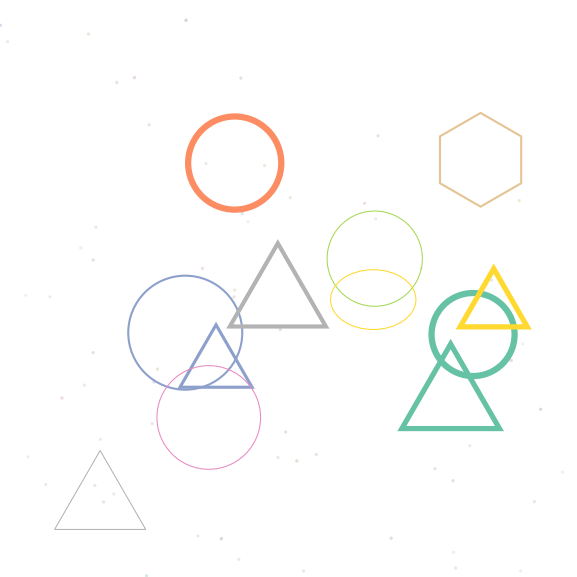[{"shape": "circle", "thickness": 3, "radius": 0.36, "center": [0.819, 0.42]}, {"shape": "triangle", "thickness": 2.5, "radius": 0.49, "center": [0.78, 0.306]}, {"shape": "circle", "thickness": 3, "radius": 0.4, "center": [0.406, 0.717]}, {"shape": "circle", "thickness": 1, "radius": 0.49, "center": [0.321, 0.423]}, {"shape": "triangle", "thickness": 1.5, "radius": 0.36, "center": [0.374, 0.365]}, {"shape": "circle", "thickness": 0.5, "radius": 0.45, "center": [0.361, 0.276]}, {"shape": "circle", "thickness": 0.5, "radius": 0.41, "center": [0.649, 0.551]}, {"shape": "triangle", "thickness": 2.5, "radius": 0.34, "center": [0.855, 0.467]}, {"shape": "oval", "thickness": 0.5, "radius": 0.37, "center": [0.646, 0.48]}, {"shape": "hexagon", "thickness": 1, "radius": 0.41, "center": [0.832, 0.722]}, {"shape": "triangle", "thickness": 0.5, "radius": 0.46, "center": [0.173, 0.128]}, {"shape": "triangle", "thickness": 2, "radius": 0.48, "center": [0.481, 0.482]}]